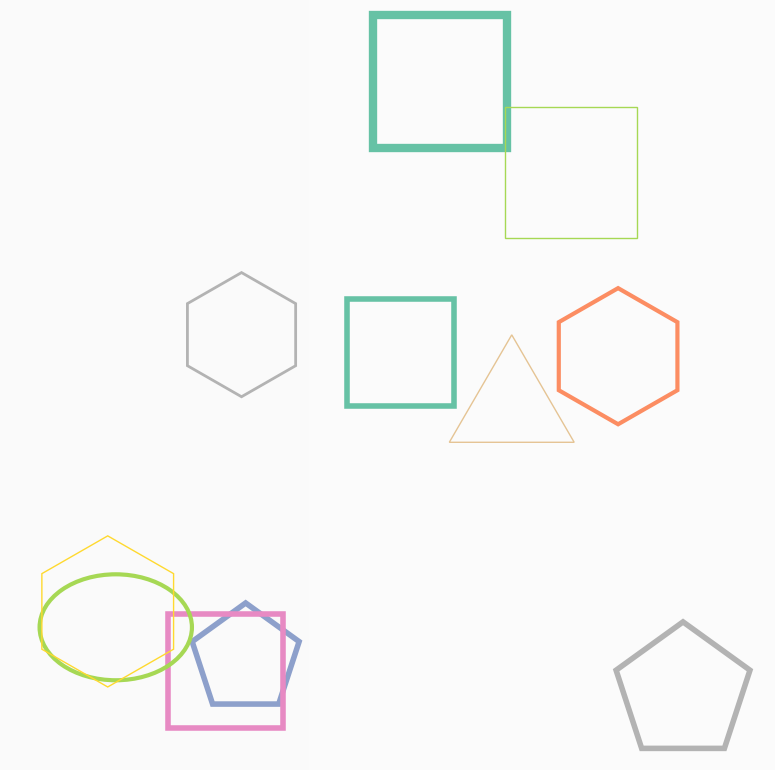[{"shape": "square", "thickness": 3, "radius": 0.43, "center": [0.568, 0.894]}, {"shape": "square", "thickness": 2, "radius": 0.35, "center": [0.517, 0.542]}, {"shape": "hexagon", "thickness": 1.5, "radius": 0.44, "center": [0.798, 0.537]}, {"shape": "pentagon", "thickness": 2, "radius": 0.36, "center": [0.317, 0.144]}, {"shape": "square", "thickness": 2, "radius": 0.37, "center": [0.291, 0.128]}, {"shape": "oval", "thickness": 1.5, "radius": 0.49, "center": [0.149, 0.185]}, {"shape": "square", "thickness": 0.5, "radius": 0.43, "center": [0.737, 0.776]}, {"shape": "hexagon", "thickness": 0.5, "radius": 0.49, "center": [0.139, 0.206]}, {"shape": "triangle", "thickness": 0.5, "radius": 0.47, "center": [0.66, 0.472]}, {"shape": "pentagon", "thickness": 2, "radius": 0.45, "center": [0.881, 0.102]}, {"shape": "hexagon", "thickness": 1, "radius": 0.4, "center": [0.312, 0.565]}]